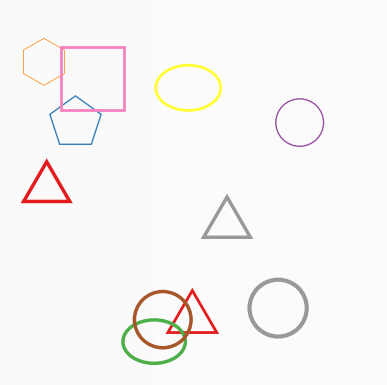[{"shape": "triangle", "thickness": 2, "radius": 0.36, "center": [0.496, 0.173]}, {"shape": "triangle", "thickness": 2.5, "radius": 0.34, "center": [0.121, 0.511]}, {"shape": "pentagon", "thickness": 1, "radius": 0.35, "center": [0.195, 0.681]}, {"shape": "oval", "thickness": 2.5, "radius": 0.4, "center": [0.398, 0.113]}, {"shape": "circle", "thickness": 1, "radius": 0.31, "center": [0.773, 0.682]}, {"shape": "hexagon", "thickness": 0.5, "radius": 0.31, "center": [0.113, 0.839]}, {"shape": "oval", "thickness": 2, "radius": 0.42, "center": [0.486, 0.772]}, {"shape": "circle", "thickness": 2.5, "radius": 0.37, "center": [0.42, 0.17]}, {"shape": "square", "thickness": 2, "radius": 0.41, "center": [0.239, 0.796]}, {"shape": "triangle", "thickness": 2.5, "radius": 0.35, "center": [0.586, 0.419]}, {"shape": "circle", "thickness": 3, "radius": 0.37, "center": [0.718, 0.2]}]